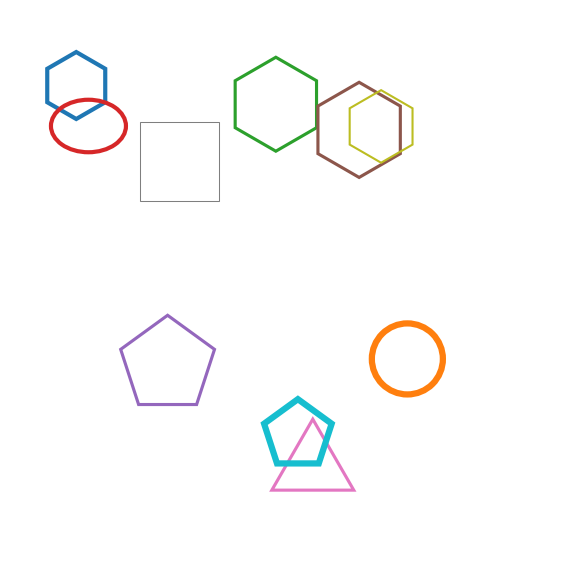[{"shape": "hexagon", "thickness": 2, "radius": 0.29, "center": [0.132, 0.851]}, {"shape": "circle", "thickness": 3, "radius": 0.31, "center": [0.705, 0.378]}, {"shape": "hexagon", "thickness": 1.5, "radius": 0.41, "center": [0.478, 0.819]}, {"shape": "oval", "thickness": 2, "radius": 0.32, "center": [0.153, 0.781]}, {"shape": "pentagon", "thickness": 1.5, "radius": 0.43, "center": [0.29, 0.368]}, {"shape": "hexagon", "thickness": 1.5, "radius": 0.41, "center": [0.622, 0.774]}, {"shape": "triangle", "thickness": 1.5, "radius": 0.41, "center": [0.542, 0.191]}, {"shape": "square", "thickness": 0.5, "radius": 0.34, "center": [0.311, 0.72]}, {"shape": "hexagon", "thickness": 1, "radius": 0.31, "center": [0.66, 0.78]}, {"shape": "pentagon", "thickness": 3, "radius": 0.31, "center": [0.516, 0.246]}]